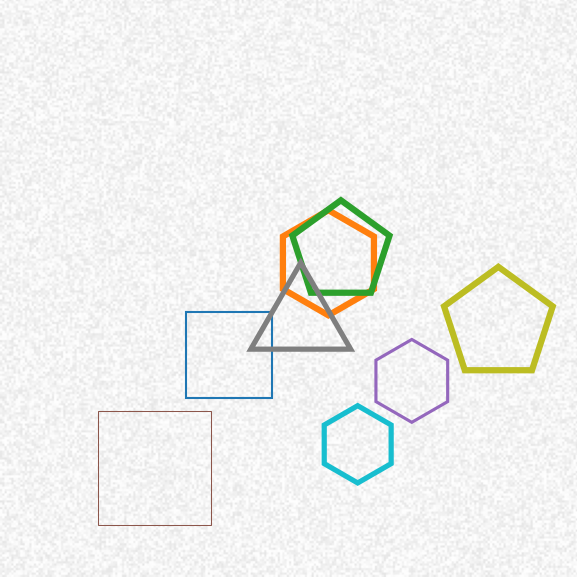[{"shape": "square", "thickness": 1, "radius": 0.37, "center": [0.396, 0.384]}, {"shape": "hexagon", "thickness": 3, "radius": 0.46, "center": [0.569, 0.544]}, {"shape": "pentagon", "thickness": 3, "radius": 0.44, "center": [0.59, 0.564]}, {"shape": "hexagon", "thickness": 1.5, "radius": 0.36, "center": [0.713, 0.34]}, {"shape": "square", "thickness": 0.5, "radius": 0.49, "center": [0.267, 0.189]}, {"shape": "triangle", "thickness": 2.5, "radius": 0.5, "center": [0.521, 0.444]}, {"shape": "pentagon", "thickness": 3, "radius": 0.49, "center": [0.863, 0.438]}, {"shape": "hexagon", "thickness": 2.5, "radius": 0.33, "center": [0.619, 0.23]}]